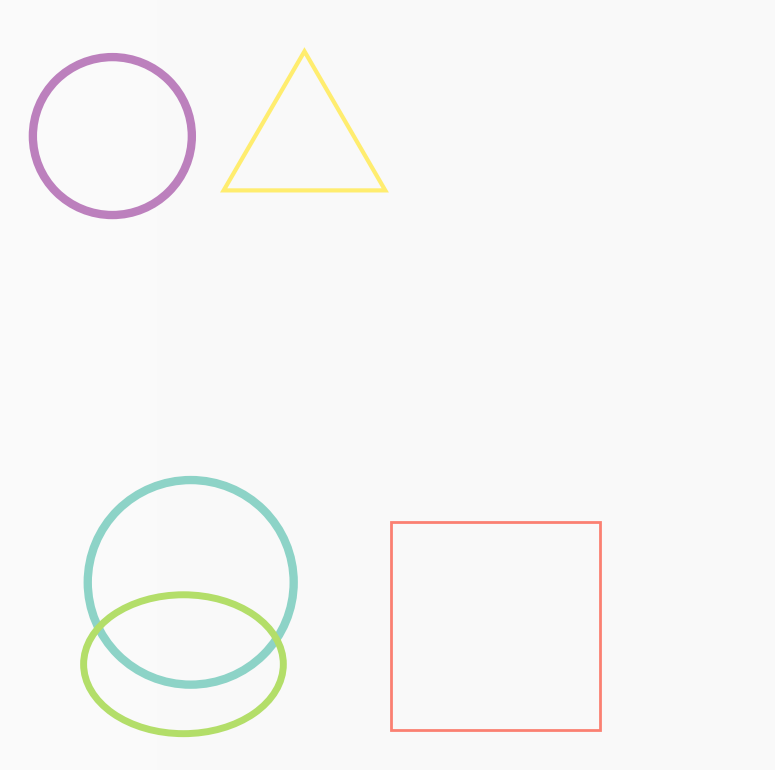[{"shape": "circle", "thickness": 3, "radius": 0.66, "center": [0.246, 0.244]}, {"shape": "square", "thickness": 1, "radius": 0.68, "center": [0.639, 0.187]}, {"shape": "oval", "thickness": 2.5, "radius": 0.64, "center": [0.237, 0.137]}, {"shape": "circle", "thickness": 3, "radius": 0.51, "center": [0.145, 0.823]}, {"shape": "triangle", "thickness": 1.5, "radius": 0.6, "center": [0.393, 0.813]}]